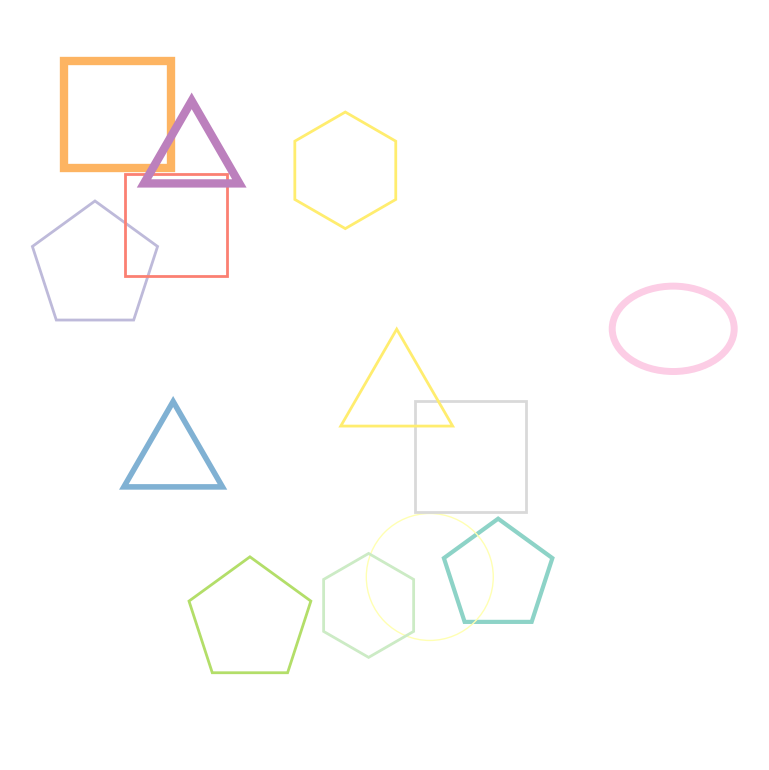[{"shape": "pentagon", "thickness": 1.5, "radius": 0.37, "center": [0.647, 0.252]}, {"shape": "circle", "thickness": 0.5, "radius": 0.41, "center": [0.558, 0.251]}, {"shape": "pentagon", "thickness": 1, "radius": 0.43, "center": [0.123, 0.654]}, {"shape": "square", "thickness": 1, "radius": 0.33, "center": [0.228, 0.708]}, {"shape": "triangle", "thickness": 2, "radius": 0.37, "center": [0.225, 0.405]}, {"shape": "square", "thickness": 3, "radius": 0.35, "center": [0.153, 0.852]}, {"shape": "pentagon", "thickness": 1, "radius": 0.42, "center": [0.325, 0.194]}, {"shape": "oval", "thickness": 2.5, "radius": 0.4, "center": [0.874, 0.573]}, {"shape": "square", "thickness": 1, "radius": 0.36, "center": [0.611, 0.407]}, {"shape": "triangle", "thickness": 3, "radius": 0.36, "center": [0.249, 0.798]}, {"shape": "hexagon", "thickness": 1, "radius": 0.34, "center": [0.479, 0.214]}, {"shape": "triangle", "thickness": 1, "radius": 0.42, "center": [0.515, 0.489]}, {"shape": "hexagon", "thickness": 1, "radius": 0.38, "center": [0.448, 0.779]}]